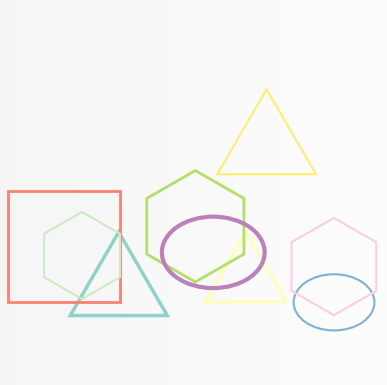[{"shape": "triangle", "thickness": 2.5, "radius": 0.72, "center": [0.306, 0.253]}, {"shape": "triangle", "thickness": 2, "radius": 0.6, "center": [0.635, 0.276]}, {"shape": "square", "thickness": 2, "radius": 0.72, "center": [0.165, 0.36]}, {"shape": "oval", "thickness": 1.5, "radius": 0.52, "center": [0.862, 0.215]}, {"shape": "hexagon", "thickness": 2, "radius": 0.72, "center": [0.504, 0.412]}, {"shape": "hexagon", "thickness": 1.5, "radius": 0.63, "center": [0.862, 0.308]}, {"shape": "oval", "thickness": 3, "radius": 0.66, "center": [0.55, 0.345]}, {"shape": "hexagon", "thickness": 1.5, "radius": 0.57, "center": [0.212, 0.336]}, {"shape": "triangle", "thickness": 1.5, "radius": 0.74, "center": [0.688, 0.621]}]